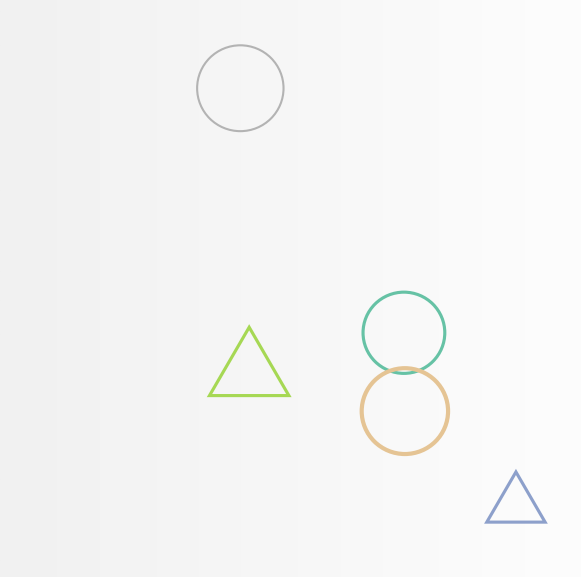[{"shape": "circle", "thickness": 1.5, "radius": 0.35, "center": [0.695, 0.423]}, {"shape": "triangle", "thickness": 1.5, "radius": 0.29, "center": [0.888, 0.124]}, {"shape": "triangle", "thickness": 1.5, "radius": 0.39, "center": [0.429, 0.354]}, {"shape": "circle", "thickness": 2, "radius": 0.37, "center": [0.697, 0.287]}, {"shape": "circle", "thickness": 1, "radius": 0.37, "center": [0.413, 0.846]}]